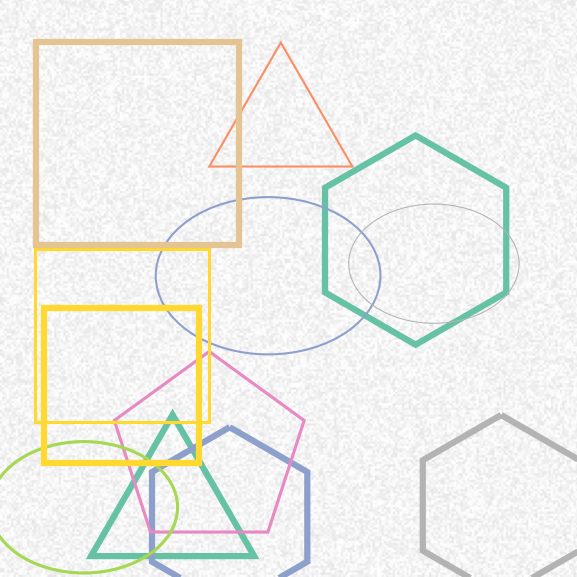[{"shape": "hexagon", "thickness": 3, "radius": 0.91, "center": [0.72, 0.583]}, {"shape": "triangle", "thickness": 3, "radius": 0.82, "center": [0.299, 0.118]}, {"shape": "triangle", "thickness": 1, "radius": 0.72, "center": [0.486, 0.782]}, {"shape": "hexagon", "thickness": 3, "radius": 0.78, "center": [0.398, 0.104]}, {"shape": "oval", "thickness": 1, "radius": 0.97, "center": [0.464, 0.522]}, {"shape": "pentagon", "thickness": 1.5, "radius": 0.86, "center": [0.362, 0.218]}, {"shape": "oval", "thickness": 1.5, "radius": 0.81, "center": [0.145, 0.121]}, {"shape": "square", "thickness": 1.5, "radius": 0.75, "center": [0.211, 0.419]}, {"shape": "square", "thickness": 3, "radius": 0.67, "center": [0.21, 0.332]}, {"shape": "square", "thickness": 3, "radius": 0.88, "center": [0.238, 0.75]}, {"shape": "hexagon", "thickness": 3, "radius": 0.78, "center": [0.868, 0.124]}, {"shape": "oval", "thickness": 0.5, "radius": 0.74, "center": [0.751, 0.543]}]